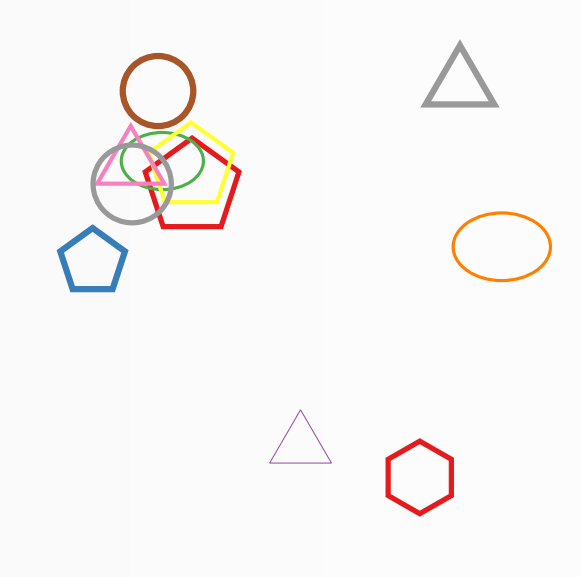[{"shape": "pentagon", "thickness": 2.5, "radius": 0.42, "center": [0.33, 0.675]}, {"shape": "hexagon", "thickness": 2.5, "radius": 0.31, "center": [0.722, 0.172]}, {"shape": "pentagon", "thickness": 3, "radius": 0.29, "center": [0.159, 0.546]}, {"shape": "oval", "thickness": 1.5, "radius": 0.35, "center": [0.279, 0.72]}, {"shape": "triangle", "thickness": 0.5, "radius": 0.31, "center": [0.517, 0.228]}, {"shape": "oval", "thickness": 1.5, "radius": 0.42, "center": [0.863, 0.572]}, {"shape": "pentagon", "thickness": 2, "radius": 0.38, "center": [0.329, 0.711]}, {"shape": "circle", "thickness": 3, "radius": 0.3, "center": [0.272, 0.841]}, {"shape": "triangle", "thickness": 2, "radius": 0.33, "center": [0.225, 0.714]}, {"shape": "triangle", "thickness": 3, "radius": 0.34, "center": [0.791, 0.852]}, {"shape": "circle", "thickness": 2.5, "radius": 0.34, "center": [0.227, 0.681]}]